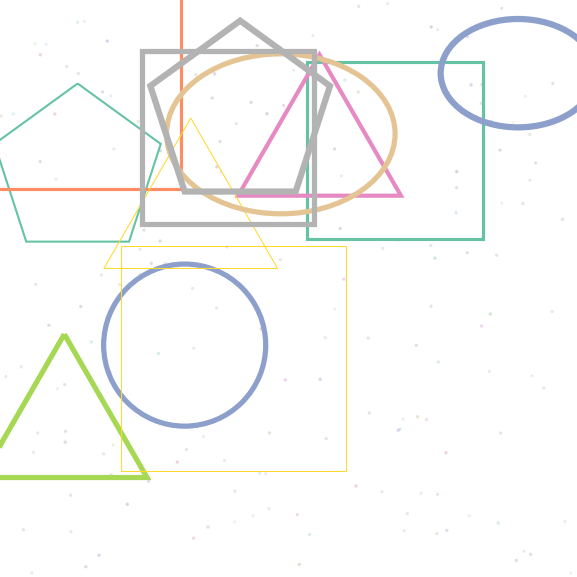[{"shape": "pentagon", "thickness": 1, "radius": 0.76, "center": [0.134, 0.703]}, {"shape": "square", "thickness": 1.5, "radius": 0.76, "center": [0.684, 0.739]}, {"shape": "square", "thickness": 1.5, "radius": 0.98, "center": [0.118, 0.867]}, {"shape": "circle", "thickness": 2.5, "radius": 0.7, "center": [0.32, 0.402]}, {"shape": "oval", "thickness": 3, "radius": 0.67, "center": [0.897, 0.872]}, {"shape": "triangle", "thickness": 2, "radius": 0.81, "center": [0.553, 0.742]}, {"shape": "triangle", "thickness": 2.5, "radius": 0.83, "center": [0.111, 0.255]}, {"shape": "square", "thickness": 0.5, "radius": 0.97, "center": [0.404, 0.379]}, {"shape": "triangle", "thickness": 0.5, "radius": 0.87, "center": [0.33, 0.621]}, {"shape": "oval", "thickness": 2.5, "radius": 0.99, "center": [0.486, 0.767]}, {"shape": "square", "thickness": 2.5, "radius": 0.75, "center": [0.395, 0.761]}, {"shape": "pentagon", "thickness": 3, "radius": 0.82, "center": [0.416, 0.8]}]